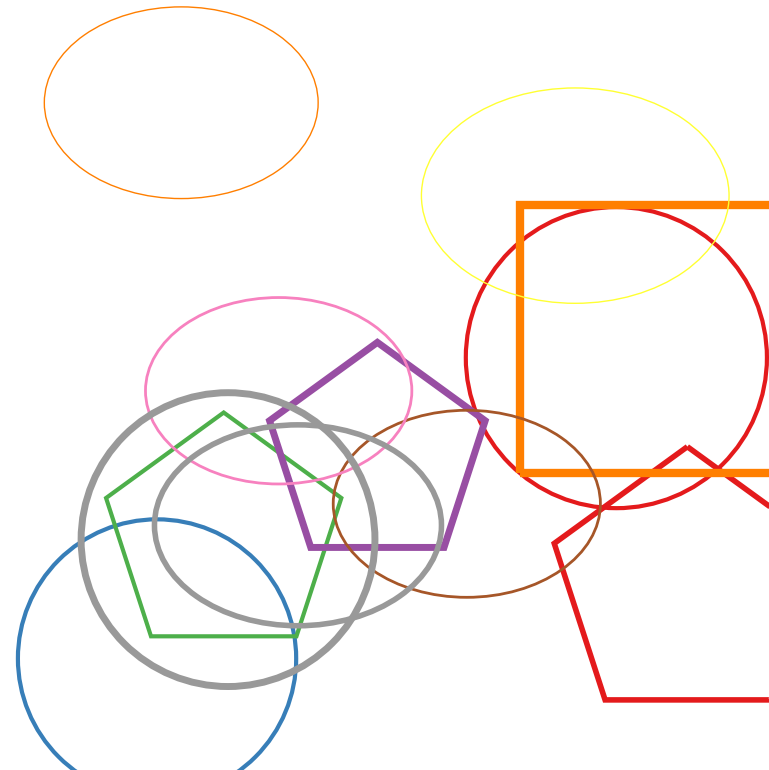[{"shape": "circle", "thickness": 1.5, "radius": 0.98, "center": [0.8, 0.536]}, {"shape": "pentagon", "thickness": 2, "radius": 0.91, "center": [0.893, 0.238]}, {"shape": "circle", "thickness": 1.5, "radius": 0.9, "center": [0.204, 0.145]}, {"shape": "pentagon", "thickness": 1.5, "radius": 0.8, "center": [0.291, 0.304]}, {"shape": "pentagon", "thickness": 2.5, "radius": 0.74, "center": [0.49, 0.408]}, {"shape": "square", "thickness": 3, "radius": 0.87, "center": [0.849, 0.559]}, {"shape": "oval", "thickness": 0.5, "radius": 0.89, "center": [0.235, 0.867]}, {"shape": "oval", "thickness": 0.5, "radius": 1.0, "center": [0.747, 0.746]}, {"shape": "oval", "thickness": 1, "radius": 0.87, "center": [0.606, 0.346]}, {"shape": "oval", "thickness": 1, "radius": 0.86, "center": [0.362, 0.493]}, {"shape": "oval", "thickness": 2, "radius": 0.93, "center": [0.387, 0.318]}, {"shape": "circle", "thickness": 2.5, "radius": 0.95, "center": [0.296, 0.299]}]